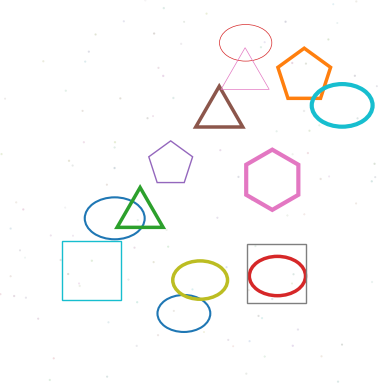[{"shape": "oval", "thickness": 1.5, "radius": 0.34, "center": [0.478, 0.186]}, {"shape": "oval", "thickness": 1.5, "radius": 0.39, "center": [0.298, 0.433]}, {"shape": "pentagon", "thickness": 2.5, "radius": 0.36, "center": [0.79, 0.803]}, {"shape": "triangle", "thickness": 2.5, "radius": 0.35, "center": [0.364, 0.444]}, {"shape": "oval", "thickness": 0.5, "radius": 0.34, "center": [0.638, 0.889]}, {"shape": "oval", "thickness": 2.5, "radius": 0.36, "center": [0.721, 0.283]}, {"shape": "pentagon", "thickness": 1, "radius": 0.3, "center": [0.443, 0.574]}, {"shape": "triangle", "thickness": 2.5, "radius": 0.35, "center": [0.569, 0.705]}, {"shape": "hexagon", "thickness": 3, "radius": 0.39, "center": [0.707, 0.533]}, {"shape": "triangle", "thickness": 0.5, "radius": 0.36, "center": [0.637, 0.804]}, {"shape": "square", "thickness": 1, "radius": 0.39, "center": [0.718, 0.29]}, {"shape": "oval", "thickness": 2.5, "radius": 0.36, "center": [0.52, 0.273]}, {"shape": "oval", "thickness": 3, "radius": 0.4, "center": [0.889, 0.726]}, {"shape": "square", "thickness": 1, "radius": 0.38, "center": [0.237, 0.299]}]